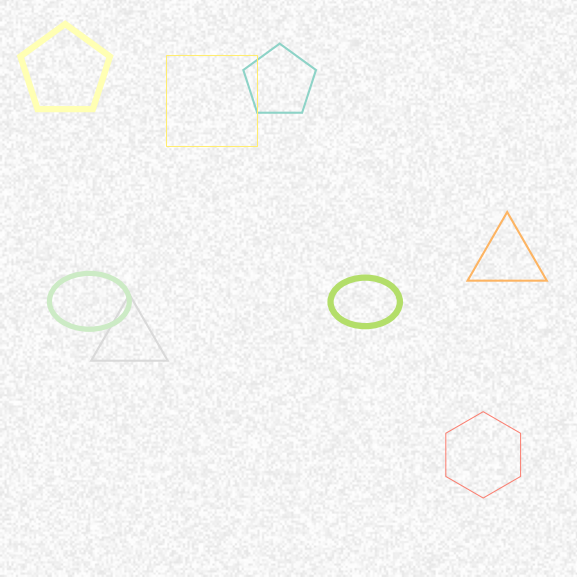[{"shape": "pentagon", "thickness": 1, "radius": 0.33, "center": [0.484, 0.857]}, {"shape": "pentagon", "thickness": 3, "radius": 0.41, "center": [0.113, 0.876]}, {"shape": "hexagon", "thickness": 0.5, "radius": 0.37, "center": [0.837, 0.212]}, {"shape": "triangle", "thickness": 1, "radius": 0.4, "center": [0.878, 0.553]}, {"shape": "oval", "thickness": 3, "radius": 0.3, "center": [0.632, 0.476]}, {"shape": "triangle", "thickness": 1, "radius": 0.38, "center": [0.224, 0.413]}, {"shape": "oval", "thickness": 2.5, "radius": 0.35, "center": [0.155, 0.477]}, {"shape": "square", "thickness": 0.5, "radius": 0.4, "center": [0.366, 0.826]}]